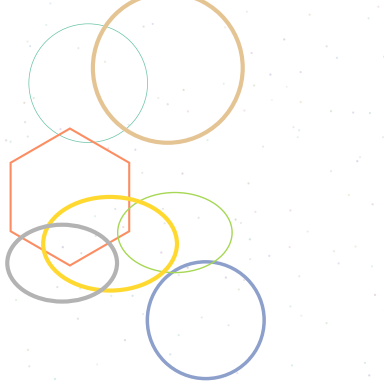[{"shape": "circle", "thickness": 0.5, "radius": 0.77, "center": [0.229, 0.784]}, {"shape": "hexagon", "thickness": 1.5, "radius": 0.89, "center": [0.182, 0.488]}, {"shape": "circle", "thickness": 2.5, "radius": 0.76, "center": [0.534, 0.168]}, {"shape": "oval", "thickness": 1, "radius": 0.74, "center": [0.454, 0.396]}, {"shape": "oval", "thickness": 3, "radius": 0.87, "center": [0.286, 0.367]}, {"shape": "circle", "thickness": 3, "radius": 0.97, "center": [0.436, 0.824]}, {"shape": "oval", "thickness": 3, "radius": 0.71, "center": [0.161, 0.317]}]